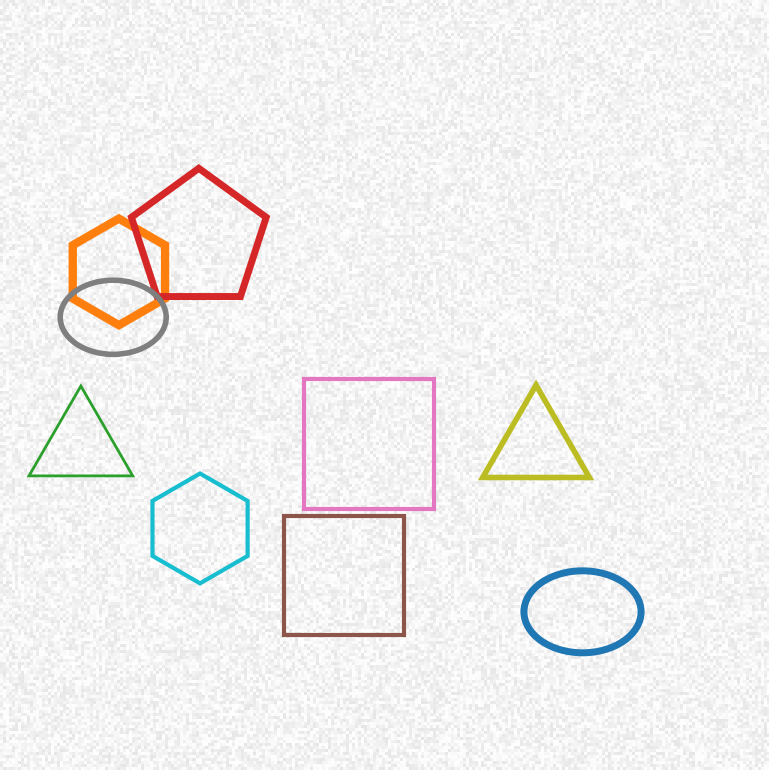[{"shape": "oval", "thickness": 2.5, "radius": 0.38, "center": [0.757, 0.205]}, {"shape": "hexagon", "thickness": 3, "radius": 0.35, "center": [0.154, 0.647]}, {"shape": "triangle", "thickness": 1, "radius": 0.39, "center": [0.105, 0.421]}, {"shape": "pentagon", "thickness": 2.5, "radius": 0.46, "center": [0.258, 0.689]}, {"shape": "square", "thickness": 1.5, "radius": 0.39, "center": [0.447, 0.253]}, {"shape": "square", "thickness": 1.5, "radius": 0.42, "center": [0.479, 0.424]}, {"shape": "oval", "thickness": 2, "radius": 0.34, "center": [0.147, 0.588]}, {"shape": "triangle", "thickness": 2, "radius": 0.4, "center": [0.696, 0.42]}, {"shape": "hexagon", "thickness": 1.5, "radius": 0.36, "center": [0.26, 0.314]}]